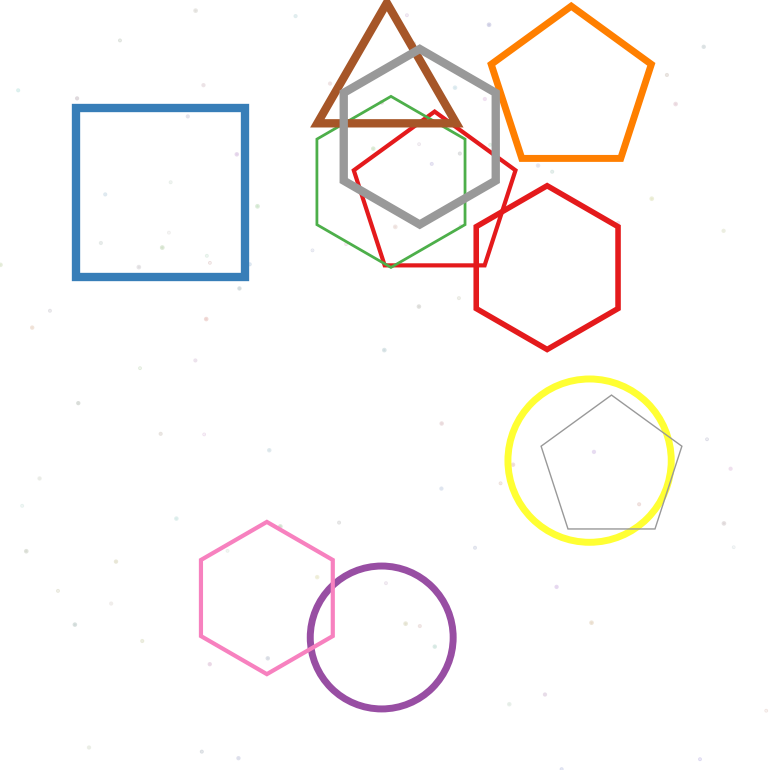[{"shape": "hexagon", "thickness": 2, "radius": 0.53, "center": [0.711, 0.652]}, {"shape": "pentagon", "thickness": 1.5, "radius": 0.55, "center": [0.564, 0.745]}, {"shape": "square", "thickness": 3, "radius": 0.55, "center": [0.208, 0.75]}, {"shape": "hexagon", "thickness": 1, "radius": 0.56, "center": [0.508, 0.764]}, {"shape": "circle", "thickness": 2.5, "radius": 0.46, "center": [0.496, 0.172]}, {"shape": "pentagon", "thickness": 2.5, "radius": 0.55, "center": [0.742, 0.883]}, {"shape": "circle", "thickness": 2.5, "radius": 0.53, "center": [0.766, 0.402]}, {"shape": "triangle", "thickness": 3, "radius": 0.52, "center": [0.502, 0.892]}, {"shape": "hexagon", "thickness": 1.5, "radius": 0.49, "center": [0.347, 0.223]}, {"shape": "pentagon", "thickness": 0.5, "radius": 0.48, "center": [0.794, 0.391]}, {"shape": "hexagon", "thickness": 3, "radius": 0.57, "center": [0.545, 0.822]}]